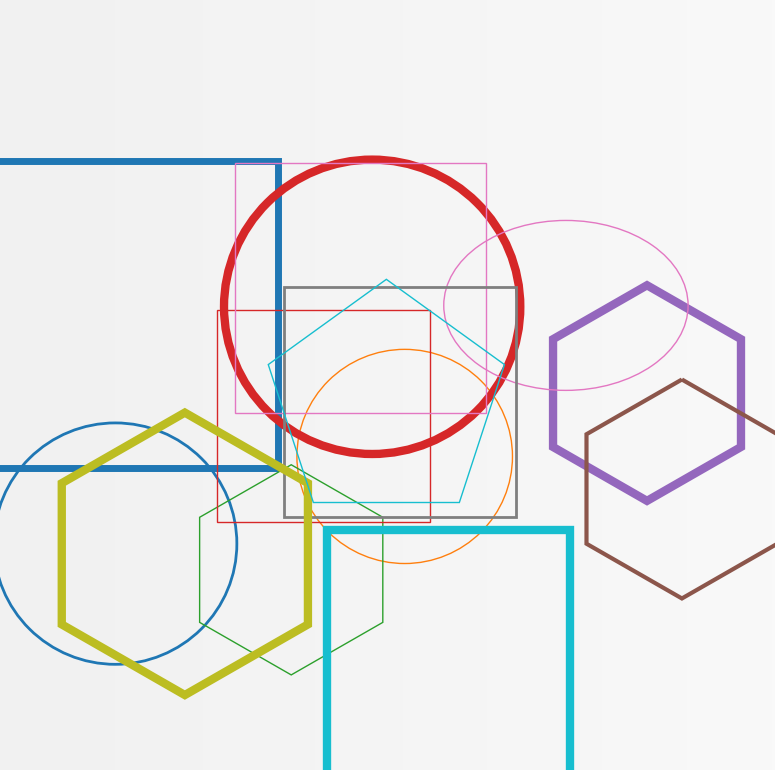[{"shape": "square", "thickness": 2.5, "radius": 1.0, "center": [0.16, 0.592]}, {"shape": "circle", "thickness": 1, "radius": 0.78, "center": [0.149, 0.294]}, {"shape": "circle", "thickness": 0.5, "radius": 0.7, "center": [0.522, 0.407]}, {"shape": "hexagon", "thickness": 0.5, "radius": 0.68, "center": [0.376, 0.26]}, {"shape": "square", "thickness": 0.5, "radius": 0.69, "center": [0.417, 0.46]}, {"shape": "circle", "thickness": 3, "radius": 0.96, "center": [0.48, 0.602]}, {"shape": "hexagon", "thickness": 3, "radius": 0.7, "center": [0.835, 0.49]}, {"shape": "hexagon", "thickness": 1.5, "radius": 0.71, "center": [0.88, 0.365]}, {"shape": "oval", "thickness": 0.5, "radius": 0.79, "center": [0.73, 0.603]}, {"shape": "square", "thickness": 0.5, "radius": 0.81, "center": [0.465, 0.626]}, {"shape": "square", "thickness": 1, "radius": 0.75, "center": [0.516, 0.478]}, {"shape": "hexagon", "thickness": 3, "radius": 0.92, "center": [0.239, 0.281]}, {"shape": "pentagon", "thickness": 0.5, "radius": 0.8, "center": [0.499, 0.477]}, {"shape": "square", "thickness": 3, "radius": 0.79, "center": [0.579, 0.154]}]